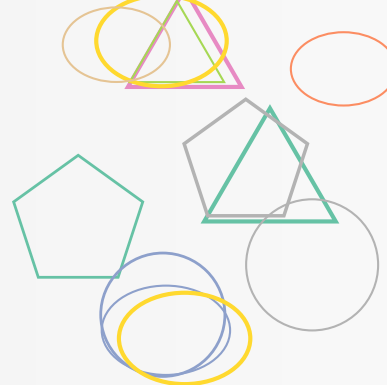[{"shape": "triangle", "thickness": 3, "radius": 0.98, "center": [0.697, 0.523]}, {"shape": "pentagon", "thickness": 2, "radius": 0.88, "center": [0.202, 0.421]}, {"shape": "oval", "thickness": 1.5, "radius": 0.68, "center": [0.887, 0.821]}, {"shape": "circle", "thickness": 2, "radius": 0.8, "center": [0.42, 0.183]}, {"shape": "oval", "thickness": 1.5, "radius": 0.83, "center": [0.428, 0.142]}, {"shape": "triangle", "thickness": 3, "radius": 0.85, "center": [0.477, 0.859]}, {"shape": "triangle", "thickness": 1.5, "radius": 0.7, "center": [0.457, 0.857]}, {"shape": "oval", "thickness": 3, "radius": 0.84, "center": [0.417, 0.894]}, {"shape": "oval", "thickness": 3, "radius": 0.85, "center": [0.476, 0.121]}, {"shape": "oval", "thickness": 1.5, "radius": 0.69, "center": [0.3, 0.884]}, {"shape": "circle", "thickness": 1.5, "radius": 0.85, "center": [0.805, 0.312]}, {"shape": "pentagon", "thickness": 2.5, "radius": 0.84, "center": [0.634, 0.575]}]